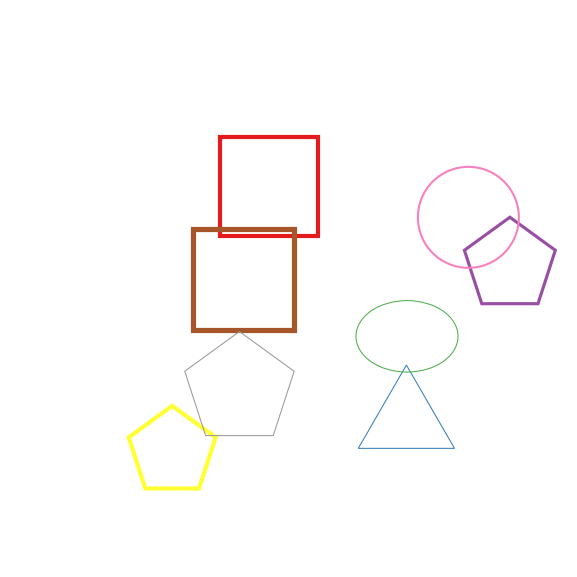[{"shape": "square", "thickness": 2, "radius": 0.42, "center": [0.465, 0.676]}, {"shape": "triangle", "thickness": 0.5, "radius": 0.48, "center": [0.704, 0.271]}, {"shape": "oval", "thickness": 0.5, "radius": 0.44, "center": [0.705, 0.417]}, {"shape": "pentagon", "thickness": 1.5, "radius": 0.41, "center": [0.883, 0.54]}, {"shape": "pentagon", "thickness": 2, "radius": 0.4, "center": [0.298, 0.217]}, {"shape": "square", "thickness": 2.5, "radius": 0.44, "center": [0.421, 0.515]}, {"shape": "circle", "thickness": 1, "radius": 0.44, "center": [0.811, 0.623]}, {"shape": "pentagon", "thickness": 0.5, "radius": 0.5, "center": [0.415, 0.325]}]